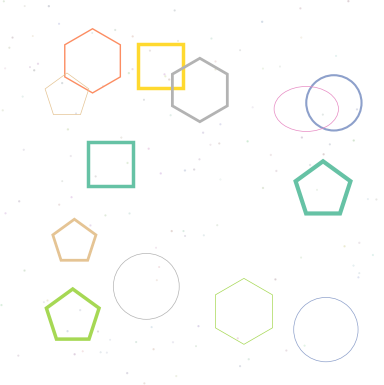[{"shape": "square", "thickness": 2.5, "radius": 0.29, "center": [0.287, 0.574]}, {"shape": "pentagon", "thickness": 3, "radius": 0.37, "center": [0.839, 0.506]}, {"shape": "hexagon", "thickness": 1, "radius": 0.42, "center": [0.24, 0.842]}, {"shape": "circle", "thickness": 1.5, "radius": 0.36, "center": [0.867, 0.733]}, {"shape": "circle", "thickness": 0.5, "radius": 0.42, "center": [0.846, 0.144]}, {"shape": "oval", "thickness": 0.5, "radius": 0.42, "center": [0.796, 0.717]}, {"shape": "pentagon", "thickness": 2.5, "radius": 0.36, "center": [0.189, 0.177]}, {"shape": "hexagon", "thickness": 0.5, "radius": 0.43, "center": [0.634, 0.191]}, {"shape": "square", "thickness": 2.5, "radius": 0.29, "center": [0.417, 0.829]}, {"shape": "pentagon", "thickness": 2, "radius": 0.29, "center": [0.193, 0.372]}, {"shape": "pentagon", "thickness": 0.5, "radius": 0.3, "center": [0.174, 0.751]}, {"shape": "hexagon", "thickness": 2, "radius": 0.41, "center": [0.519, 0.766]}, {"shape": "circle", "thickness": 0.5, "radius": 0.43, "center": [0.38, 0.256]}]